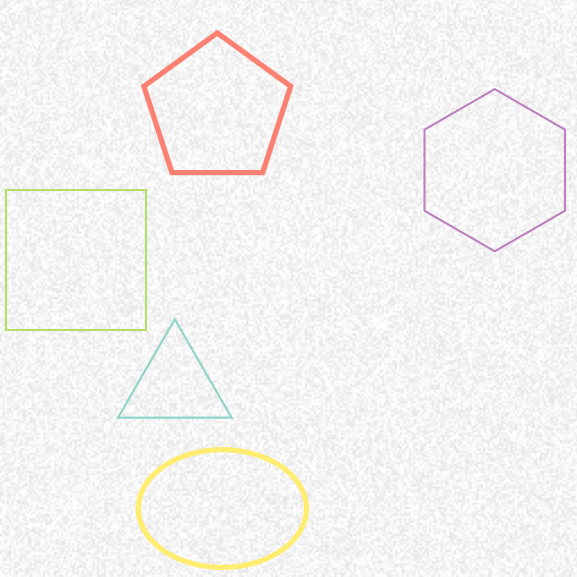[{"shape": "triangle", "thickness": 1, "radius": 0.57, "center": [0.303, 0.333]}, {"shape": "pentagon", "thickness": 2.5, "radius": 0.67, "center": [0.376, 0.808]}, {"shape": "square", "thickness": 1, "radius": 0.61, "center": [0.131, 0.549]}, {"shape": "hexagon", "thickness": 1, "radius": 0.7, "center": [0.857, 0.704]}, {"shape": "oval", "thickness": 2.5, "radius": 0.73, "center": [0.385, 0.119]}]